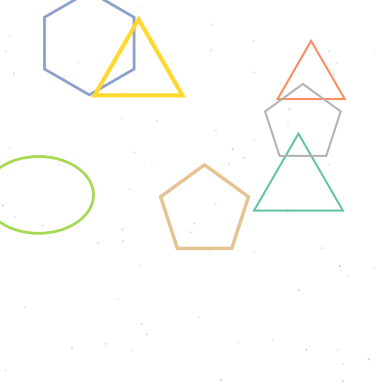[{"shape": "triangle", "thickness": 1.5, "radius": 0.67, "center": [0.775, 0.52]}, {"shape": "triangle", "thickness": 1.5, "radius": 0.5, "center": [0.808, 0.793]}, {"shape": "hexagon", "thickness": 2, "radius": 0.67, "center": [0.232, 0.888]}, {"shape": "oval", "thickness": 2, "radius": 0.71, "center": [0.1, 0.494]}, {"shape": "triangle", "thickness": 3, "radius": 0.66, "center": [0.36, 0.818]}, {"shape": "pentagon", "thickness": 2.5, "radius": 0.6, "center": [0.531, 0.452]}, {"shape": "pentagon", "thickness": 1.5, "radius": 0.52, "center": [0.787, 0.679]}]